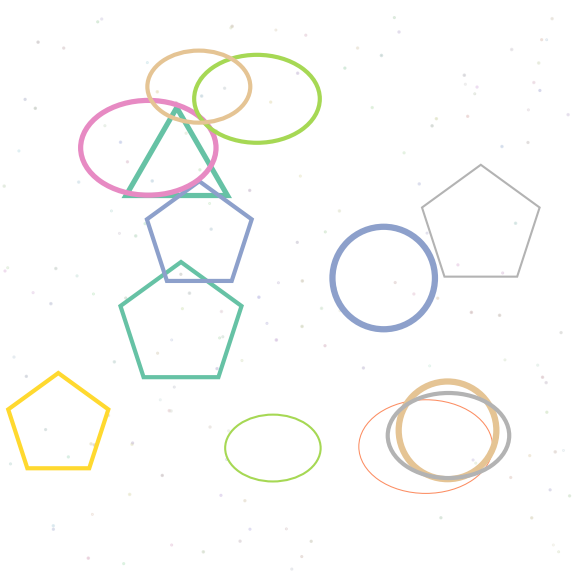[{"shape": "pentagon", "thickness": 2, "radius": 0.55, "center": [0.313, 0.435]}, {"shape": "triangle", "thickness": 2.5, "radius": 0.51, "center": [0.306, 0.711]}, {"shape": "oval", "thickness": 0.5, "radius": 0.58, "center": [0.737, 0.226]}, {"shape": "circle", "thickness": 3, "radius": 0.44, "center": [0.664, 0.518]}, {"shape": "pentagon", "thickness": 2, "radius": 0.48, "center": [0.345, 0.59]}, {"shape": "oval", "thickness": 2.5, "radius": 0.59, "center": [0.257, 0.743]}, {"shape": "oval", "thickness": 1, "radius": 0.41, "center": [0.473, 0.223]}, {"shape": "oval", "thickness": 2, "radius": 0.54, "center": [0.445, 0.828]}, {"shape": "pentagon", "thickness": 2, "radius": 0.46, "center": [0.101, 0.262]}, {"shape": "circle", "thickness": 3, "radius": 0.42, "center": [0.775, 0.254]}, {"shape": "oval", "thickness": 2, "radius": 0.45, "center": [0.344, 0.849]}, {"shape": "oval", "thickness": 2, "radius": 0.53, "center": [0.777, 0.245]}, {"shape": "pentagon", "thickness": 1, "radius": 0.54, "center": [0.833, 0.607]}]